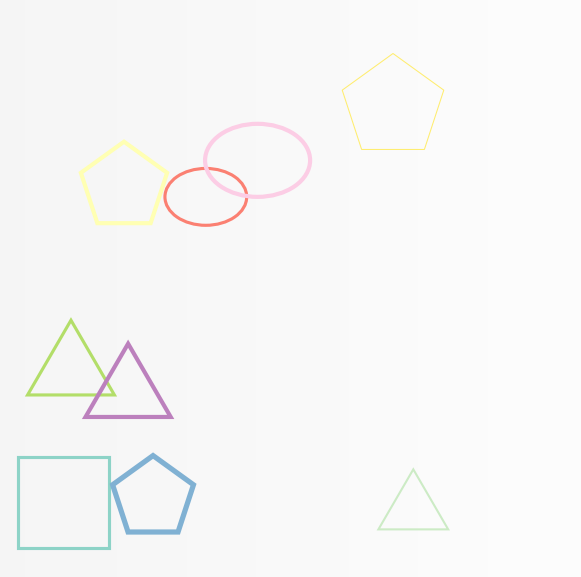[{"shape": "square", "thickness": 1.5, "radius": 0.39, "center": [0.109, 0.129]}, {"shape": "pentagon", "thickness": 2, "radius": 0.39, "center": [0.213, 0.676]}, {"shape": "oval", "thickness": 1.5, "radius": 0.35, "center": [0.354, 0.658]}, {"shape": "pentagon", "thickness": 2.5, "radius": 0.37, "center": [0.263, 0.137]}, {"shape": "triangle", "thickness": 1.5, "radius": 0.43, "center": [0.122, 0.358]}, {"shape": "oval", "thickness": 2, "radius": 0.45, "center": [0.443, 0.721]}, {"shape": "triangle", "thickness": 2, "radius": 0.42, "center": [0.22, 0.319]}, {"shape": "triangle", "thickness": 1, "radius": 0.35, "center": [0.711, 0.117]}, {"shape": "pentagon", "thickness": 0.5, "radius": 0.46, "center": [0.676, 0.815]}]